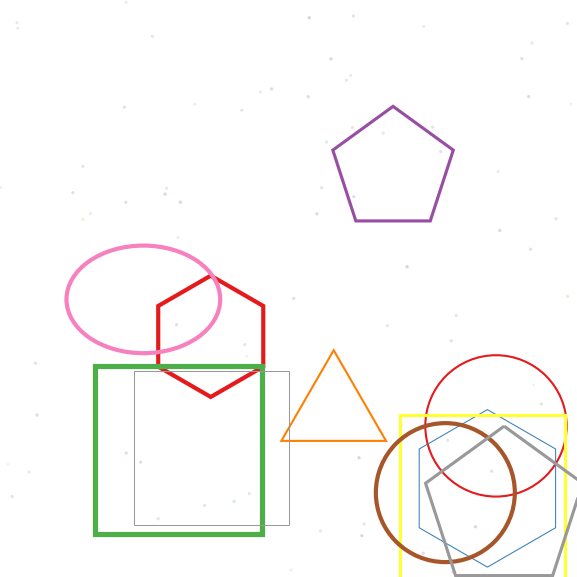[{"shape": "circle", "thickness": 1, "radius": 0.61, "center": [0.859, 0.262]}, {"shape": "hexagon", "thickness": 2, "radius": 0.53, "center": [0.365, 0.417]}, {"shape": "hexagon", "thickness": 0.5, "radius": 0.68, "center": [0.844, 0.153]}, {"shape": "square", "thickness": 2.5, "radius": 0.72, "center": [0.309, 0.22]}, {"shape": "pentagon", "thickness": 1.5, "radius": 0.55, "center": [0.681, 0.705]}, {"shape": "triangle", "thickness": 1, "radius": 0.52, "center": [0.578, 0.288]}, {"shape": "square", "thickness": 1.5, "radius": 0.72, "center": [0.835, 0.138]}, {"shape": "circle", "thickness": 2, "radius": 0.6, "center": [0.771, 0.146]}, {"shape": "oval", "thickness": 2, "radius": 0.67, "center": [0.248, 0.481]}, {"shape": "pentagon", "thickness": 1.5, "radius": 0.72, "center": [0.873, 0.118]}, {"shape": "square", "thickness": 0.5, "radius": 0.67, "center": [0.366, 0.223]}]